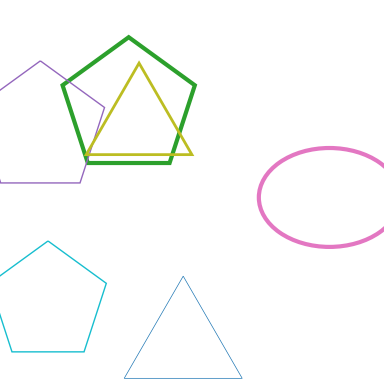[{"shape": "triangle", "thickness": 0.5, "radius": 0.88, "center": [0.476, 0.106]}, {"shape": "pentagon", "thickness": 3, "radius": 0.9, "center": [0.334, 0.723]}, {"shape": "pentagon", "thickness": 1, "radius": 0.88, "center": [0.105, 0.667]}, {"shape": "oval", "thickness": 3, "radius": 0.92, "center": [0.856, 0.487]}, {"shape": "triangle", "thickness": 2, "radius": 0.79, "center": [0.361, 0.678]}, {"shape": "pentagon", "thickness": 1, "radius": 0.8, "center": [0.125, 0.215]}]